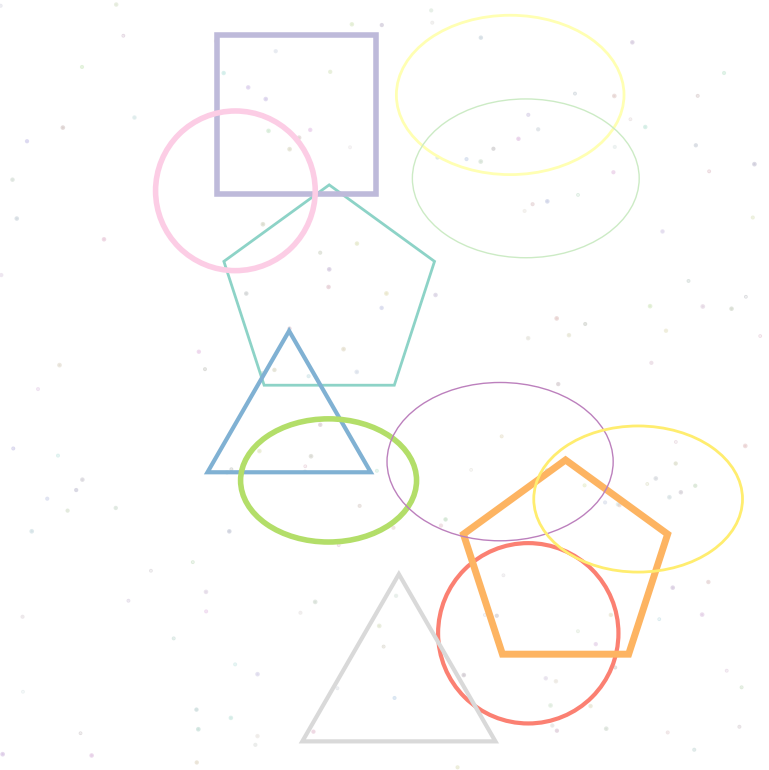[{"shape": "pentagon", "thickness": 1, "radius": 0.72, "center": [0.428, 0.616]}, {"shape": "oval", "thickness": 1, "radius": 0.74, "center": [0.663, 0.877]}, {"shape": "square", "thickness": 2, "radius": 0.52, "center": [0.385, 0.851]}, {"shape": "circle", "thickness": 1.5, "radius": 0.59, "center": [0.686, 0.178]}, {"shape": "triangle", "thickness": 1.5, "radius": 0.61, "center": [0.375, 0.448]}, {"shape": "pentagon", "thickness": 2.5, "radius": 0.7, "center": [0.734, 0.263]}, {"shape": "oval", "thickness": 2, "radius": 0.57, "center": [0.427, 0.376]}, {"shape": "circle", "thickness": 2, "radius": 0.52, "center": [0.306, 0.752]}, {"shape": "triangle", "thickness": 1.5, "radius": 0.72, "center": [0.518, 0.11]}, {"shape": "oval", "thickness": 0.5, "radius": 0.73, "center": [0.649, 0.4]}, {"shape": "oval", "thickness": 0.5, "radius": 0.74, "center": [0.683, 0.768]}, {"shape": "oval", "thickness": 1, "radius": 0.68, "center": [0.829, 0.352]}]